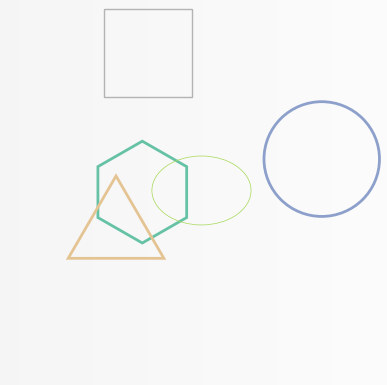[{"shape": "hexagon", "thickness": 2, "radius": 0.66, "center": [0.367, 0.501]}, {"shape": "circle", "thickness": 2, "radius": 0.75, "center": [0.83, 0.587]}, {"shape": "oval", "thickness": 0.5, "radius": 0.64, "center": [0.52, 0.505]}, {"shape": "triangle", "thickness": 2, "radius": 0.71, "center": [0.299, 0.4]}, {"shape": "square", "thickness": 1, "radius": 0.57, "center": [0.382, 0.861]}]